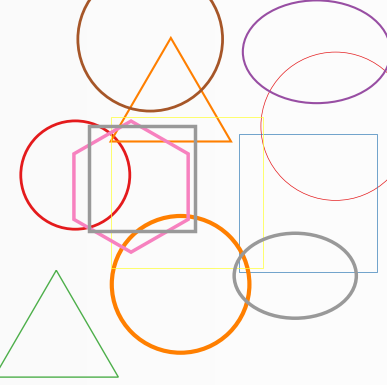[{"shape": "circle", "thickness": 2, "radius": 0.7, "center": [0.194, 0.545]}, {"shape": "circle", "thickness": 0.5, "radius": 0.96, "center": [0.866, 0.672]}, {"shape": "square", "thickness": 0.5, "radius": 0.89, "center": [0.795, 0.472]}, {"shape": "triangle", "thickness": 1, "radius": 0.92, "center": [0.145, 0.113]}, {"shape": "oval", "thickness": 1.5, "radius": 0.95, "center": [0.817, 0.866]}, {"shape": "triangle", "thickness": 1.5, "radius": 0.9, "center": [0.441, 0.722]}, {"shape": "circle", "thickness": 3, "radius": 0.89, "center": [0.466, 0.261]}, {"shape": "square", "thickness": 0.5, "radius": 0.98, "center": [0.483, 0.5]}, {"shape": "circle", "thickness": 2, "radius": 0.93, "center": [0.388, 0.898]}, {"shape": "hexagon", "thickness": 2.5, "radius": 0.85, "center": [0.338, 0.515]}, {"shape": "square", "thickness": 2.5, "radius": 0.68, "center": [0.366, 0.537]}, {"shape": "oval", "thickness": 2.5, "radius": 0.79, "center": [0.762, 0.284]}]